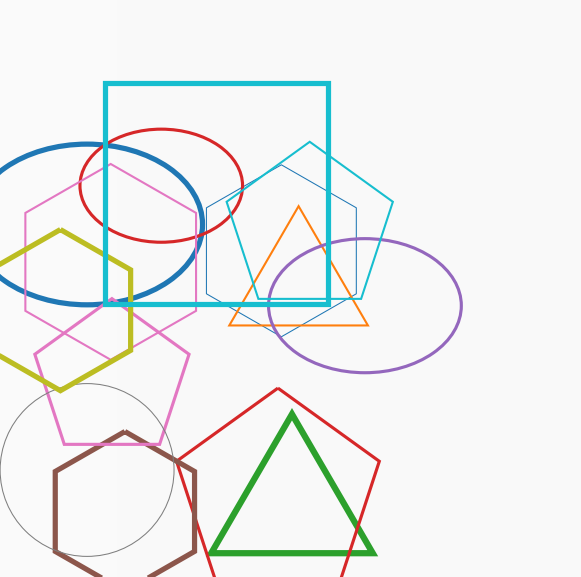[{"shape": "oval", "thickness": 2.5, "radius": 0.99, "center": [0.15, 0.61]}, {"shape": "hexagon", "thickness": 0.5, "radius": 0.74, "center": [0.484, 0.565]}, {"shape": "triangle", "thickness": 1, "radius": 0.69, "center": [0.514, 0.504]}, {"shape": "triangle", "thickness": 3, "radius": 0.8, "center": [0.502, 0.121]}, {"shape": "pentagon", "thickness": 1.5, "radius": 0.92, "center": [0.478, 0.144]}, {"shape": "oval", "thickness": 1.5, "radius": 0.7, "center": [0.277, 0.678]}, {"shape": "oval", "thickness": 1.5, "radius": 0.83, "center": [0.628, 0.47]}, {"shape": "hexagon", "thickness": 2.5, "radius": 0.69, "center": [0.215, 0.114]}, {"shape": "hexagon", "thickness": 1, "radius": 0.85, "center": [0.19, 0.546]}, {"shape": "pentagon", "thickness": 1.5, "radius": 0.7, "center": [0.193, 0.343]}, {"shape": "circle", "thickness": 0.5, "radius": 0.75, "center": [0.15, 0.185]}, {"shape": "hexagon", "thickness": 2.5, "radius": 0.7, "center": [0.104, 0.462]}, {"shape": "pentagon", "thickness": 1, "radius": 0.75, "center": [0.533, 0.603]}, {"shape": "square", "thickness": 2.5, "radius": 0.96, "center": [0.372, 0.664]}]